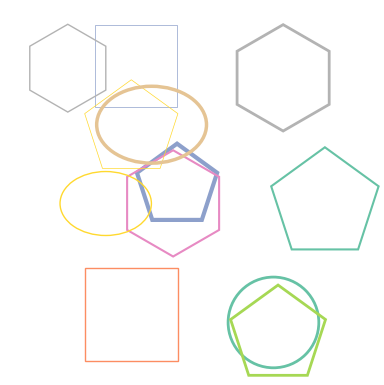[{"shape": "circle", "thickness": 2, "radius": 0.59, "center": [0.71, 0.162]}, {"shape": "pentagon", "thickness": 1.5, "radius": 0.73, "center": [0.844, 0.471]}, {"shape": "square", "thickness": 1, "radius": 0.6, "center": [0.341, 0.183]}, {"shape": "square", "thickness": 0.5, "radius": 0.54, "center": [0.353, 0.829]}, {"shape": "pentagon", "thickness": 3, "radius": 0.55, "center": [0.46, 0.517]}, {"shape": "hexagon", "thickness": 1.5, "radius": 0.69, "center": [0.45, 0.472]}, {"shape": "pentagon", "thickness": 2, "radius": 0.65, "center": [0.722, 0.13]}, {"shape": "oval", "thickness": 1, "radius": 0.59, "center": [0.275, 0.471]}, {"shape": "pentagon", "thickness": 0.5, "radius": 0.64, "center": [0.341, 0.665]}, {"shape": "oval", "thickness": 2.5, "radius": 0.71, "center": [0.394, 0.676]}, {"shape": "hexagon", "thickness": 2, "radius": 0.69, "center": [0.735, 0.798]}, {"shape": "hexagon", "thickness": 1, "radius": 0.57, "center": [0.176, 0.823]}]